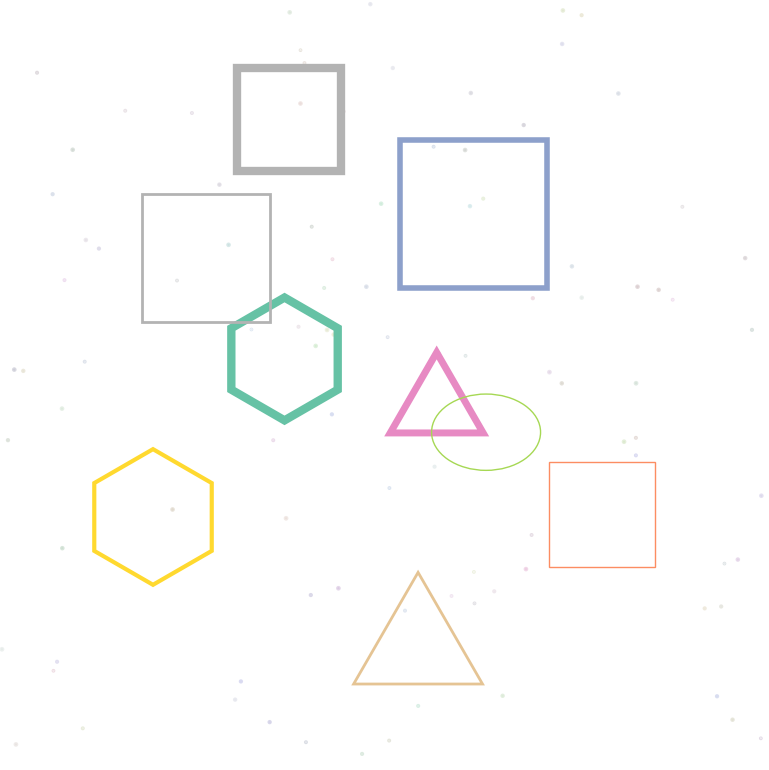[{"shape": "hexagon", "thickness": 3, "radius": 0.4, "center": [0.37, 0.534]}, {"shape": "square", "thickness": 0.5, "radius": 0.34, "center": [0.782, 0.332]}, {"shape": "square", "thickness": 2, "radius": 0.48, "center": [0.615, 0.722]}, {"shape": "triangle", "thickness": 2.5, "radius": 0.35, "center": [0.567, 0.473]}, {"shape": "oval", "thickness": 0.5, "radius": 0.35, "center": [0.631, 0.439]}, {"shape": "hexagon", "thickness": 1.5, "radius": 0.44, "center": [0.199, 0.329]}, {"shape": "triangle", "thickness": 1, "radius": 0.48, "center": [0.543, 0.16]}, {"shape": "square", "thickness": 1, "radius": 0.42, "center": [0.268, 0.665]}, {"shape": "square", "thickness": 3, "radius": 0.34, "center": [0.375, 0.845]}]